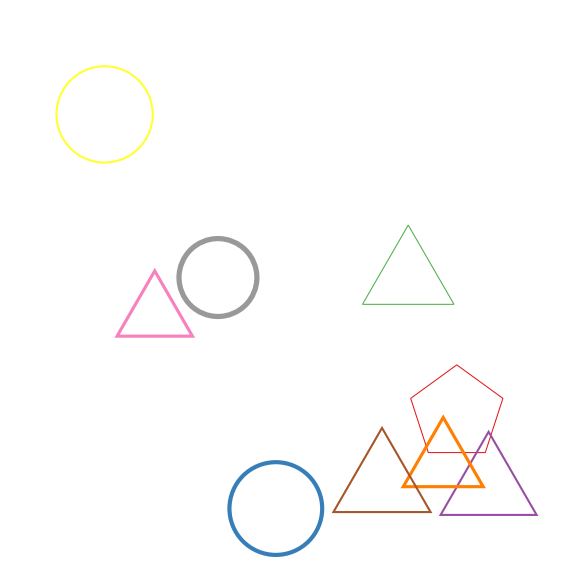[{"shape": "pentagon", "thickness": 0.5, "radius": 0.42, "center": [0.791, 0.283]}, {"shape": "circle", "thickness": 2, "radius": 0.4, "center": [0.478, 0.119]}, {"shape": "triangle", "thickness": 0.5, "radius": 0.46, "center": [0.707, 0.518]}, {"shape": "triangle", "thickness": 1, "radius": 0.48, "center": [0.846, 0.155]}, {"shape": "triangle", "thickness": 1.5, "radius": 0.4, "center": [0.767, 0.196]}, {"shape": "circle", "thickness": 1, "radius": 0.42, "center": [0.181, 0.801]}, {"shape": "triangle", "thickness": 1, "radius": 0.49, "center": [0.661, 0.161]}, {"shape": "triangle", "thickness": 1.5, "radius": 0.38, "center": [0.268, 0.455]}, {"shape": "circle", "thickness": 2.5, "radius": 0.34, "center": [0.377, 0.519]}]